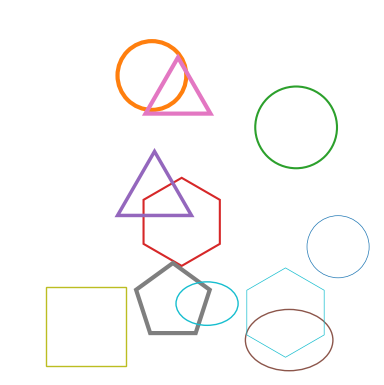[{"shape": "circle", "thickness": 0.5, "radius": 0.4, "center": [0.878, 0.359]}, {"shape": "circle", "thickness": 3, "radius": 0.45, "center": [0.395, 0.804]}, {"shape": "circle", "thickness": 1.5, "radius": 0.53, "center": [0.769, 0.669]}, {"shape": "hexagon", "thickness": 1.5, "radius": 0.57, "center": [0.472, 0.424]}, {"shape": "triangle", "thickness": 2.5, "radius": 0.55, "center": [0.401, 0.496]}, {"shape": "oval", "thickness": 1, "radius": 0.57, "center": [0.751, 0.117]}, {"shape": "triangle", "thickness": 3, "radius": 0.49, "center": [0.462, 0.754]}, {"shape": "pentagon", "thickness": 3, "radius": 0.5, "center": [0.449, 0.216]}, {"shape": "square", "thickness": 1, "radius": 0.52, "center": [0.223, 0.152]}, {"shape": "oval", "thickness": 1, "radius": 0.4, "center": [0.538, 0.211]}, {"shape": "hexagon", "thickness": 0.5, "radius": 0.58, "center": [0.742, 0.188]}]